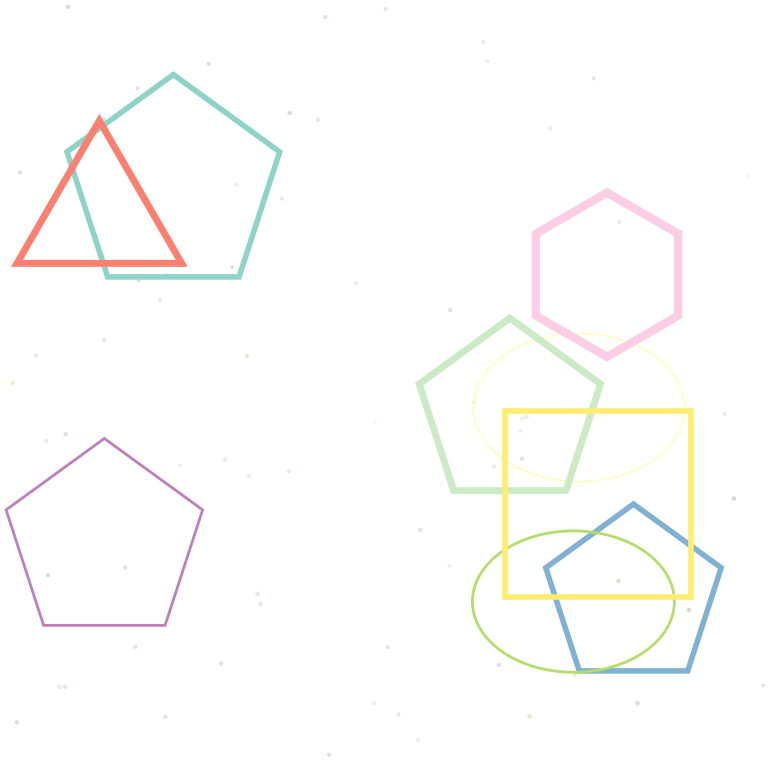[{"shape": "pentagon", "thickness": 2, "radius": 0.73, "center": [0.225, 0.758]}, {"shape": "oval", "thickness": 0.5, "radius": 0.69, "center": [0.752, 0.471]}, {"shape": "triangle", "thickness": 2.5, "radius": 0.62, "center": [0.129, 0.72]}, {"shape": "pentagon", "thickness": 2, "radius": 0.6, "center": [0.823, 0.226]}, {"shape": "oval", "thickness": 1, "radius": 0.66, "center": [0.745, 0.219]}, {"shape": "hexagon", "thickness": 3, "radius": 0.53, "center": [0.788, 0.643]}, {"shape": "pentagon", "thickness": 1, "radius": 0.67, "center": [0.136, 0.296]}, {"shape": "pentagon", "thickness": 2.5, "radius": 0.62, "center": [0.662, 0.463]}, {"shape": "square", "thickness": 2, "radius": 0.6, "center": [0.777, 0.345]}]